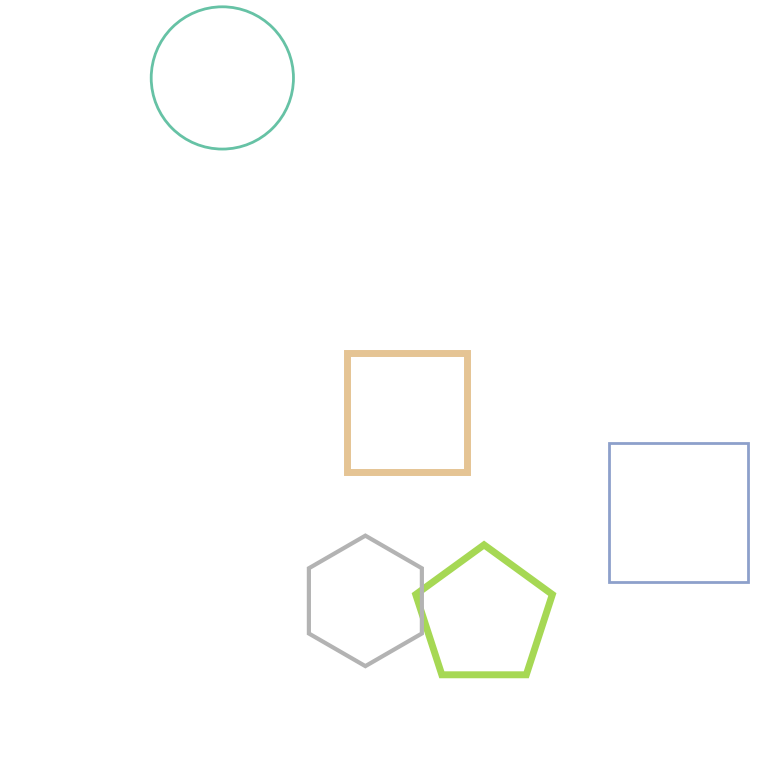[{"shape": "circle", "thickness": 1, "radius": 0.46, "center": [0.289, 0.899]}, {"shape": "square", "thickness": 1, "radius": 0.45, "center": [0.881, 0.334]}, {"shape": "pentagon", "thickness": 2.5, "radius": 0.47, "center": [0.629, 0.199]}, {"shape": "square", "thickness": 2.5, "radius": 0.39, "center": [0.529, 0.464]}, {"shape": "hexagon", "thickness": 1.5, "radius": 0.42, "center": [0.475, 0.22]}]